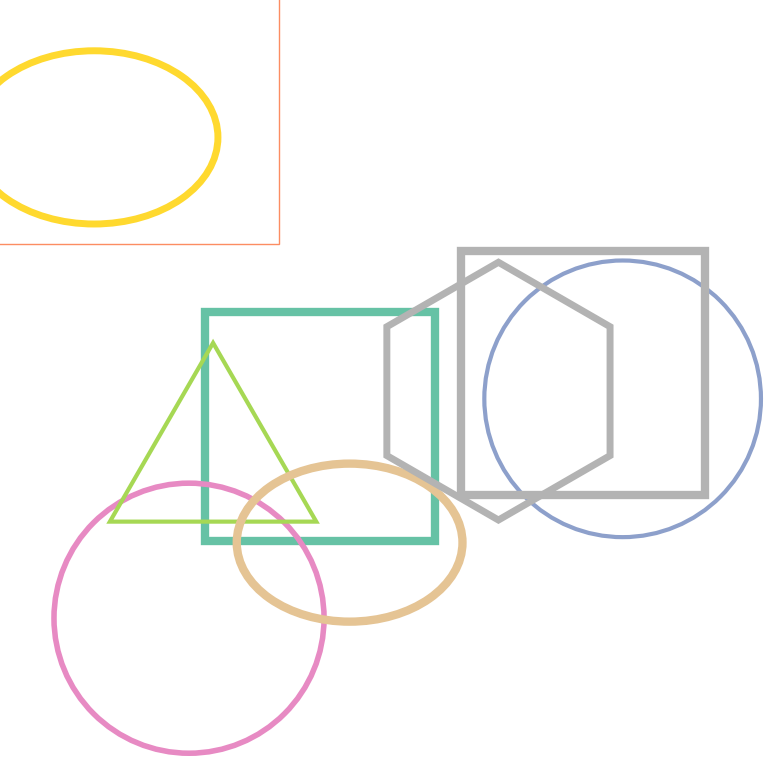[{"shape": "square", "thickness": 3, "radius": 0.74, "center": [0.415, 0.446]}, {"shape": "square", "thickness": 0.5, "radius": 0.94, "center": [0.175, 0.871]}, {"shape": "circle", "thickness": 1.5, "radius": 0.9, "center": [0.809, 0.482]}, {"shape": "circle", "thickness": 2, "radius": 0.88, "center": [0.245, 0.197]}, {"shape": "triangle", "thickness": 1.5, "radius": 0.77, "center": [0.277, 0.4]}, {"shape": "oval", "thickness": 2.5, "radius": 0.8, "center": [0.122, 0.822]}, {"shape": "oval", "thickness": 3, "radius": 0.73, "center": [0.454, 0.295]}, {"shape": "square", "thickness": 3, "radius": 0.79, "center": [0.758, 0.516]}, {"shape": "hexagon", "thickness": 2.5, "radius": 0.84, "center": [0.647, 0.492]}]